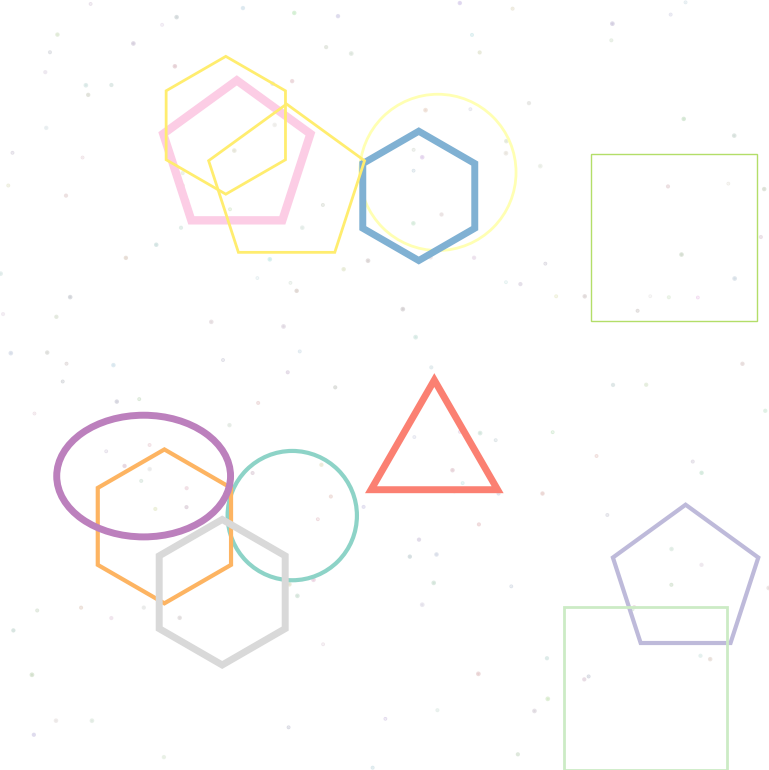[{"shape": "circle", "thickness": 1.5, "radius": 0.42, "center": [0.38, 0.33]}, {"shape": "circle", "thickness": 1, "radius": 0.51, "center": [0.569, 0.776]}, {"shape": "pentagon", "thickness": 1.5, "radius": 0.5, "center": [0.89, 0.245]}, {"shape": "triangle", "thickness": 2.5, "radius": 0.47, "center": [0.564, 0.411]}, {"shape": "hexagon", "thickness": 2.5, "radius": 0.42, "center": [0.544, 0.746]}, {"shape": "hexagon", "thickness": 1.5, "radius": 0.5, "center": [0.214, 0.316]}, {"shape": "square", "thickness": 0.5, "radius": 0.54, "center": [0.875, 0.692]}, {"shape": "pentagon", "thickness": 3, "radius": 0.5, "center": [0.308, 0.795]}, {"shape": "hexagon", "thickness": 2.5, "radius": 0.47, "center": [0.289, 0.231]}, {"shape": "oval", "thickness": 2.5, "radius": 0.56, "center": [0.187, 0.382]}, {"shape": "square", "thickness": 1, "radius": 0.53, "center": [0.838, 0.106]}, {"shape": "pentagon", "thickness": 1, "radius": 0.53, "center": [0.372, 0.758]}, {"shape": "hexagon", "thickness": 1, "radius": 0.45, "center": [0.293, 0.837]}]